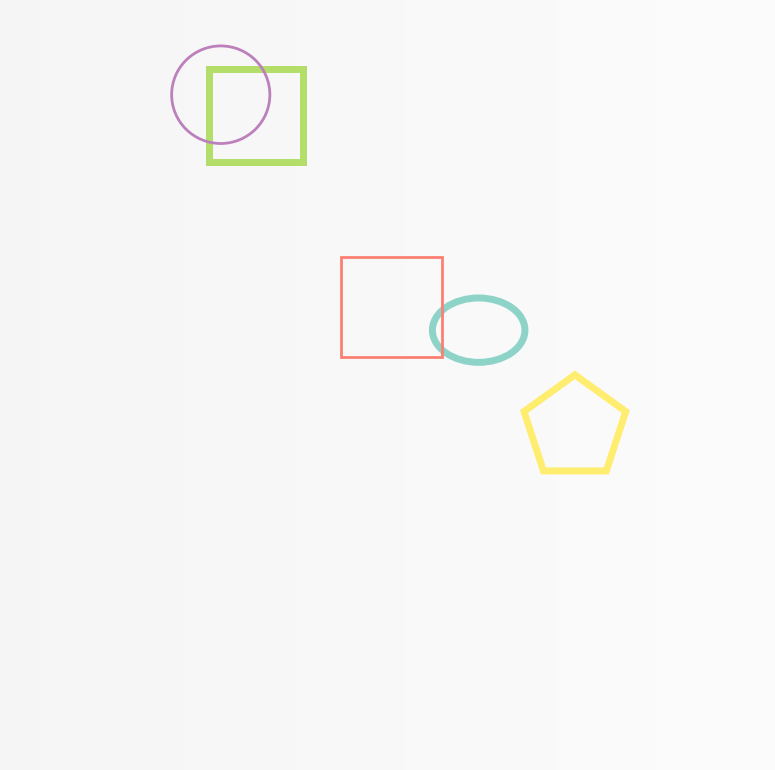[{"shape": "oval", "thickness": 2.5, "radius": 0.3, "center": [0.618, 0.571]}, {"shape": "square", "thickness": 1, "radius": 0.33, "center": [0.506, 0.601]}, {"shape": "square", "thickness": 2.5, "radius": 0.3, "center": [0.33, 0.85]}, {"shape": "circle", "thickness": 1, "radius": 0.32, "center": [0.285, 0.877]}, {"shape": "pentagon", "thickness": 2.5, "radius": 0.35, "center": [0.742, 0.444]}]